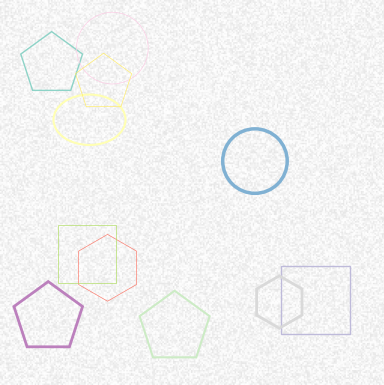[{"shape": "pentagon", "thickness": 1, "radius": 0.42, "center": [0.134, 0.834]}, {"shape": "oval", "thickness": 1.5, "radius": 0.47, "center": [0.233, 0.689]}, {"shape": "square", "thickness": 1, "radius": 0.44, "center": [0.819, 0.221]}, {"shape": "hexagon", "thickness": 0.5, "radius": 0.43, "center": [0.279, 0.304]}, {"shape": "circle", "thickness": 2.5, "radius": 0.42, "center": [0.662, 0.582]}, {"shape": "square", "thickness": 0.5, "radius": 0.38, "center": [0.226, 0.34]}, {"shape": "circle", "thickness": 0.5, "radius": 0.47, "center": [0.292, 0.875]}, {"shape": "hexagon", "thickness": 2, "radius": 0.34, "center": [0.725, 0.216]}, {"shape": "pentagon", "thickness": 2, "radius": 0.47, "center": [0.125, 0.175]}, {"shape": "pentagon", "thickness": 1.5, "radius": 0.48, "center": [0.454, 0.149]}, {"shape": "pentagon", "thickness": 0.5, "radius": 0.38, "center": [0.269, 0.785]}]